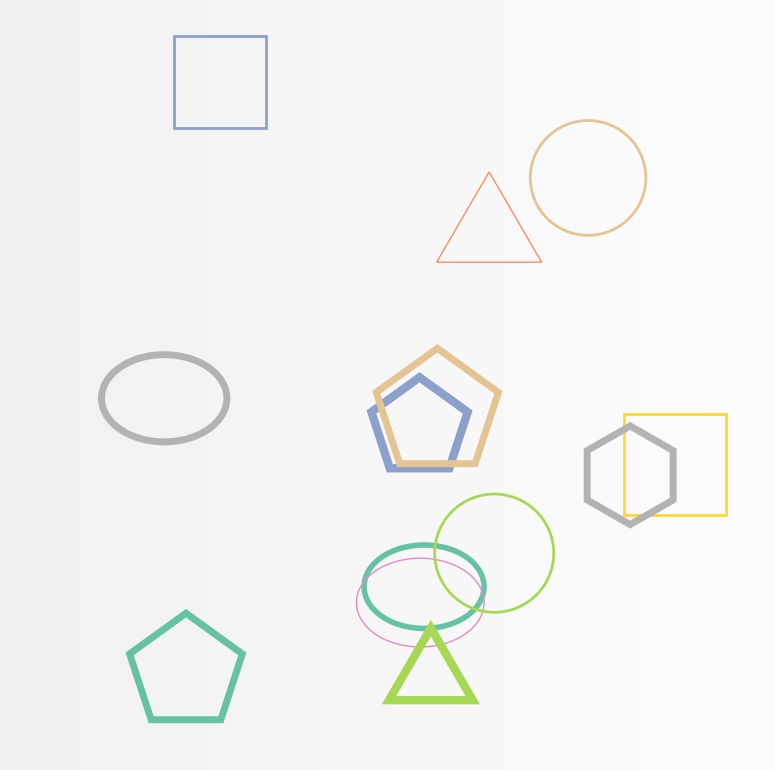[{"shape": "pentagon", "thickness": 2.5, "radius": 0.38, "center": [0.24, 0.127]}, {"shape": "oval", "thickness": 2, "radius": 0.39, "center": [0.547, 0.238]}, {"shape": "triangle", "thickness": 0.5, "radius": 0.39, "center": [0.631, 0.699]}, {"shape": "square", "thickness": 1, "radius": 0.3, "center": [0.284, 0.894]}, {"shape": "pentagon", "thickness": 3, "radius": 0.33, "center": [0.541, 0.445]}, {"shape": "oval", "thickness": 0.5, "radius": 0.41, "center": [0.542, 0.217]}, {"shape": "circle", "thickness": 1, "radius": 0.38, "center": [0.638, 0.282]}, {"shape": "triangle", "thickness": 3, "radius": 0.31, "center": [0.556, 0.122]}, {"shape": "square", "thickness": 1, "radius": 0.33, "center": [0.871, 0.397]}, {"shape": "pentagon", "thickness": 2.5, "radius": 0.41, "center": [0.564, 0.465]}, {"shape": "circle", "thickness": 1, "radius": 0.37, "center": [0.759, 0.769]}, {"shape": "hexagon", "thickness": 2.5, "radius": 0.32, "center": [0.813, 0.383]}, {"shape": "oval", "thickness": 2.5, "radius": 0.4, "center": [0.212, 0.483]}]